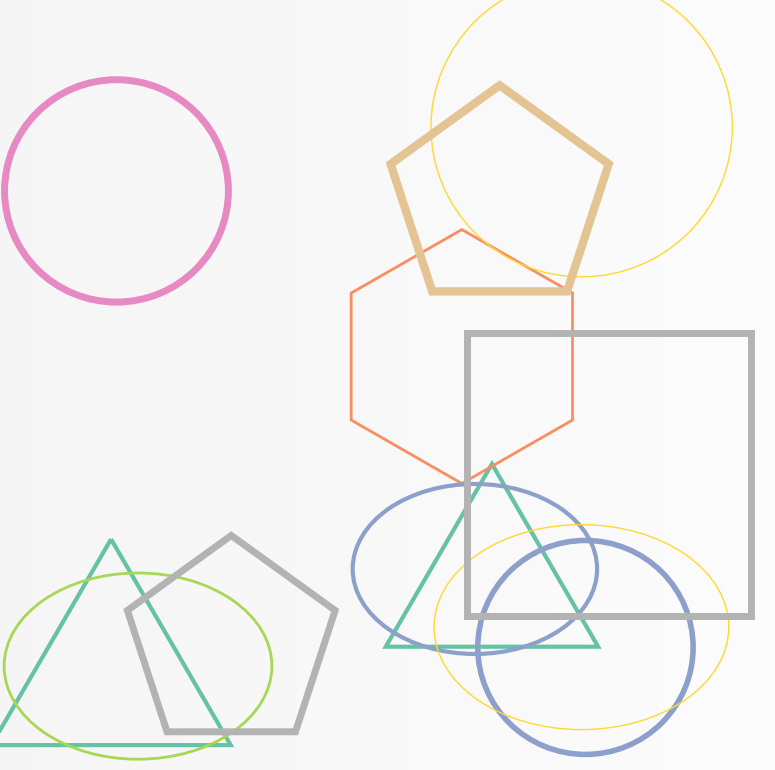[{"shape": "triangle", "thickness": 1.5, "radius": 0.89, "center": [0.143, 0.121]}, {"shape": "triangle", "thickness": 1.5, "radius": 0.79, "center": [0.635, 0.239]}, {"shape": "hexagon", "thickness": 1, "radius": 0.82, "center": [0.596, 0.537]}, {"shape": "circle", "thickness": 2, "radius": 0.69, "center": [0.755, 0.159]}, {"shape": "oval", "thickness": 1.5, "radius": 0.79, "center": [0.613, 0.261]}, {"shape": "circle", "thickness": 2.5, "radius": 0.72, "center": [0.15, 0.752]}, {"shape": "oval", "thickness": 1, "radius": 0.86, "center": [0.178, 0.135]}, {"shape": "circle", "thickness": 0.5, "radius": 0.97, "center": [0.75, 0.835]}, {"shape": "oval", "thickness": 0.5, "radius": 0.95, "center": [0.75, 0.186]}, {"shape": "pentagon", "thickness": 3, "radius": 0.74, "center": [0.645, 0.741]}, {"shape": "pentagon", "thickness": 2.5, "radius": 0.7, "center": [0.298, 0.164]}, {"shape": "square", "thickness": 2.5, "radius": 0.92, "center": [0.786, 0.384]}]